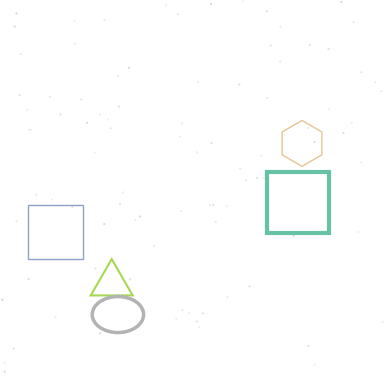[{"shape": "square", "thickness": 3, "radius": 0.4, "center": [0.774, 0.474]}, {"shape": "square", "thickness": 1, "radius": 0.35, "center": [0.145, 0.397]}, {"shape": "triangle", "thickness": 1.5, "radius": 0.31, "center": [0.29, 0.264]}, {"shape": "hexagon", "thickness": 1, "radius": 0.3, "center": [0.784, 0.628]}, {"shape": "oval", "thickness": 2.5, "radius": 0.33, "center": [0.306, 0.183]}]